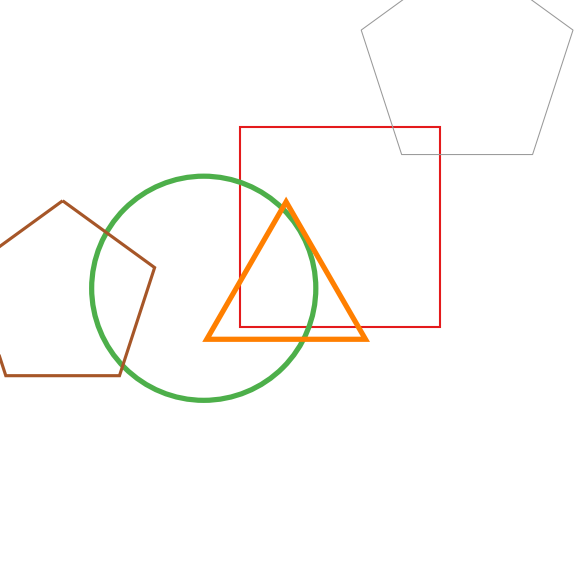[{"shape": "square", "thickness": 1, "radius": 0.86, "center": [0.589, 0.606]}, {"shape": "circle", "thickness": 2.5, "radius": 0.97, "center": [0.353, 0.5]}, {"shape": "triangle", "thickness": 2.5, "radius": 0.79, "center": [0.495, 0.491]}, {"shape": "pentagon", "thickness": 1.5, "radius": 0.84, "center": [0.108, 0.484]}, {"shape": "pentagon", "thickness": 0.5, "radius": 0.96, "center": [0.809, 0.887]}]